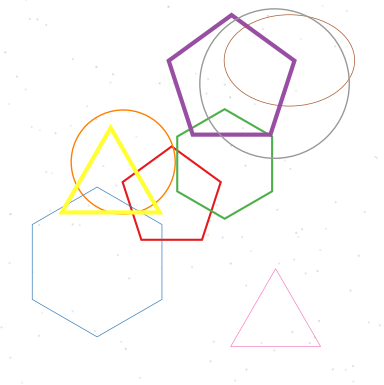[{"shape": "pentagon", "thickness": 1.5, "radius": 0.67, "center": [0.446, 0.486]}, {"shape": "hexagon", "thickness": 0.5, "radius": 0.97, "center": [0.252, 0.32]}, {"shape": "hexagon", "thickness": 1.5, "radius": 0.71, "center": [0.584, 0.574]}, {"shape": "pentagon", "thickness": 3, "radius": 0.86, "center": [0.601, 0.789]}, {"shape": "circle", "thickness": 1, "radius": 0.68, "center": [0.32, 0.579]}, {"shape": "triangle", "thickness": 3, "radius": 0.73, "center": [0.288, 0.522]}, {"shape": "oval", "thickness": 0.5, "radius": 0.85, "center": [0.752, 0.843]}, {"shape": "triangle", "thickness": 0.5, "radius": 0.67, "center": [0.716, 0.167]}, {"shape": "circle", "thickness": 1, "radius": 0.97, "center": [0.713, 0.783]}]